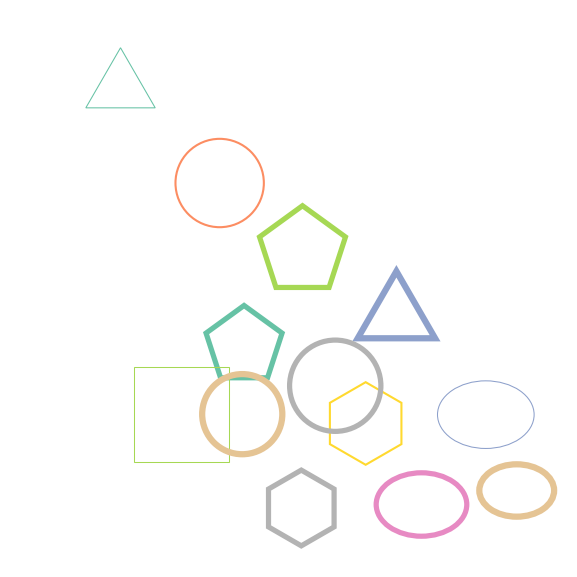[{"shape": "triangle", "thickness": 0.5, "radius": 0.35, "center": [0.209, 0.847]}, {"shape": "pentagon", "thickness": 2.5, "radius": 0.35, "center": [0.423, 0.401]}, {"shape": "circle", "thickness": 1, "radius": 0.38, "center": [0.38, 0.682]}, {"shape": "oval", "thickness": 0.5, "radius": 0.42, "center": [0.841, 0.281]}, {"shape": "triangle", "thickness": 3, "radius": 0.39, "center": [0.686, 0.452]}, {"shape": "oval", "thickness": 2.5, "radius": 0.39, "center": [0.73, 0.126]}, {"shape": "square", "thickness": 0.5, "radius": 0.41, "center": [0.314, 0.281]}, {"shape": "pentagon", "thickness": 2.5, "radius": 0.39, "center": [0.524, 0.565]}, {"shape": "hexagon", "thickness": 1, "radius": 0.36, "center": [0.633, 0.266]}, {"shape": "circle", "thickness": 3, "radius": 0.35, "center": [0.419, 0.282]}, {"shape": "oval", "thickness": 3, "radius": 0.32, "center": [0.895, 0.15]}, {"shape": "circle", "thickness": 2.5, "radius": 0.4, "center": [0.581, 0.331]}, {"shape": "hexagon", "thickness": 2.5, "radius": 0.33, "center": [0.522, 0.12]}]